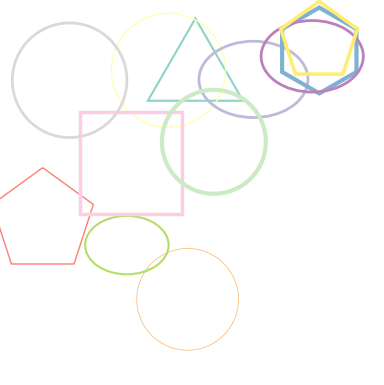[{"shape": "triangle", "thickness": 1.5, "radius": 0.71, "center": [0.508, 0.81]}, {"shape": "circle", "thickness": 1, "radius": 0.74, "center": [0.438, 0.817]}, {"shape": "oval", "thickness": 2, "radius": 0.71, "center": [0.658, 0.794]}, {"shape": "pentagon", "thickness": 1, "radius": 0.69, "center": [0.111, 0.426]}, {"shape": "hexagon", "thickness": 3, "radius": 0.56, "center": [0.829, 0.869]}, {"shape": "circle", "thickness": 0.5, "radius": 0.66, "center": [0.487, 0.223]}, {"shape": "oval", "thickness": 1.5, "radius": 0.54, "center": [0.329, 0.363]}, {"shape": "square", "thickness": 2.5, "radius": 0.66, "center": [0.34, 0.576]}, {"shape": "circle", "thickness": 2, "radius": 0.74, "center": [0.181, 0.792]}, {"shape": "oval", "thickness": 2, "radius": 0.66, "center": [0.811, 0.854]}, {"shape": "circle", "thickness": 3, "radius": 0.67, "center": [0.556, 0.632]}, {"shape": "pentagon", "thickness": 2.5, "radius": 0.52, "center": [0.829, 0.892]}]